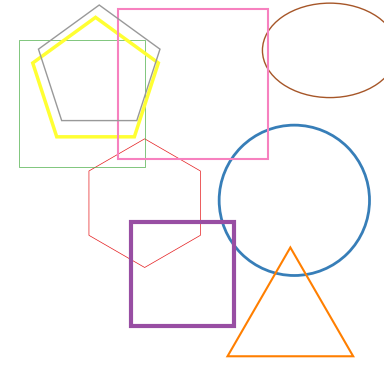[{"shape": "hexagon", "thickness": 0.5, "radius": 0.84, "center": [0.376, 0.472]}, {"shape": "circle", "thickness": 2, "radius": 0.98, "center": [0.764, 0.48]}, {"shape": "square", "thickness": 0.5, "radius": 0.82, "center": [0.214, 0.732]}, {"shape": "square", "thickness": 3, "radius": 0.67, "center": [0.474, 0.288]}, {"shape": "triangle", "thickness": 1.5, "radius": 0.94, "center": [0.754, 0.169]}, {"shape": "pentagon", "thickness": 2.5, "radius": 0.86, "center": [0.248, 0.783]}, {"shape": "oval", "thickness": 1, "radius": 0.88, "center": [0.857, 0.869]}, {"shape": "square", "thickness": 1.5, "radius": 0.97, "center": [0.502, 0.782]}, {"shape": "pentagon", "thickness": 1, "radius": 0.83, "center": [0.258, 0.821]}]